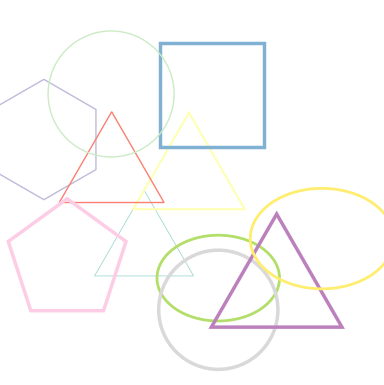[{"shape": "triangle", "thickness": 0.5, "radius": 0.74, "center": [0.374, 0.358]}, {"shape": "triangle", "thickness": 1.5, "radius": 0.84, "center": [0.491, 0.54]}, {"shape": "hexagon", "thickness": 1, "radius": 0.78, "center": [0.114, 0.638]}, {"shape": "triangle", "thickness": 1, "radius": 0.79, "center": [0.29, 0.553]}, {"shape": "square", "thickness": 2.5, "radius": 0.68, "center": [0.55, 0.754]}, {"shape": "oval", "thickness": 2, "radius": 0.8, "center": [0.567, 0.278]}, {"shape": "pentagon", "thickness": 2.5, "radius": 0.8, "center": [0.174, 0.323]}, {"shape": "circle", "thickness": 2.5, "radius": 0.77, "center": [0.567, 0.195]}, {"shape": "triangle", "thickness": 2.5, "radius": 0.98, "center": [0.719, 0.248]}, {"shape": "circle", "thickness": 1, "radius": 0.82, "center": [0.289, 0.756]}, {"shape": "oval", "thickness": 2, "radius": 0.93, "center": [0.836, 0.38]}]